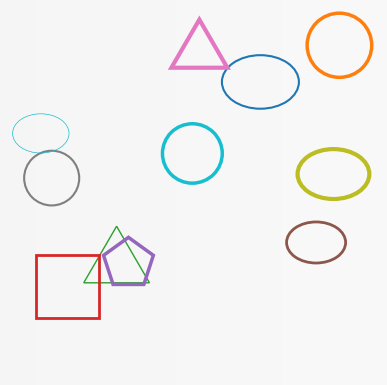[{"shape": "oval", "thickness": 1.5, "radius": 0.5, "center": [0.672, 0.787]}, {"shape": "circle", "thickness": 2.5, "radius": 0.42, "center": [0.876, 0.882]}, {"shape": "triangle", "thickness": 1, "radius": 0.49, "center": [0.301, 0.314]}, {"shape": "square", "thickness": 2, "radius": 0.41, "center": [0.174, 0.255]}, {"shape": "pentagon", "thickness": 2.5, "radius": 0.34, "center": [0.332, 0.316]}, {"shape": "oval", "thickness": 2, "radius": 0.38, "center": [0.816, 0.37]}, {"shape": "triangle", "thickness": 3, "radius": 0.42, "center": [0.514, 0.866]}, {"shape": "circle", "thickness": 1.5, "radius": 0.36, "center": [0.133, 0.537]}, {"shape": "oval", "thickness": 3, "radius": 0.46, "center": [0.861, 0.548]}, {"shape": "circle", "thickness": 2.5, "radius": 0.39, "center": [0.496, 0.601]}, {"shape": "oval", "thickness": 0.5, "radius": 0.36, "center": [0.105, 0.653]}]